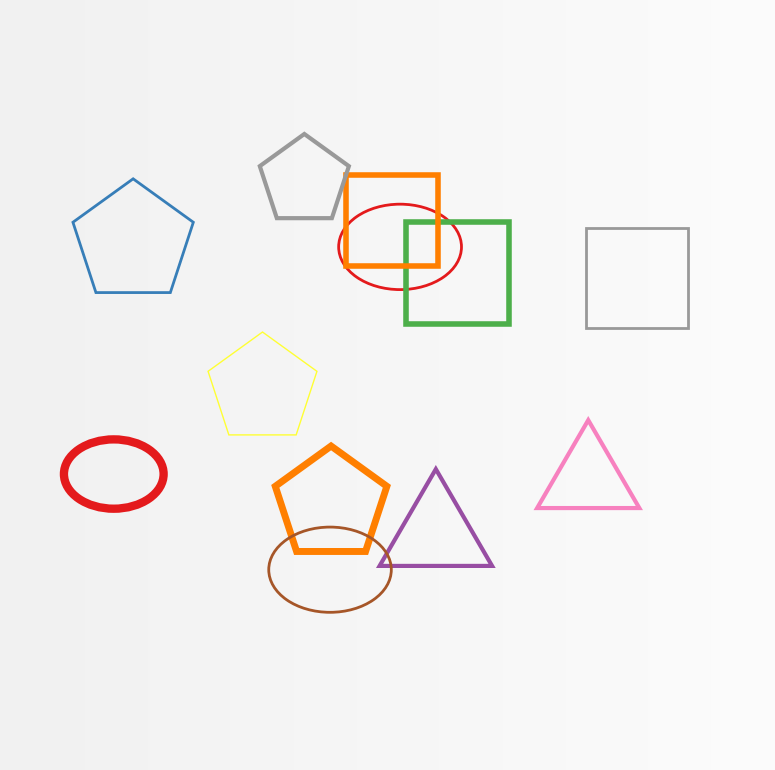[{"shape": "oval", "thickness": 1, "radius": 0.4, "center": [0.516, 0.679]}, {"shape": "oval", "thickness": 3, "radius": 0.32, "center": [0.147, 0.384]}, {"shape": "pentagon", "thickness": 1, "radius": 0.41, "center": [0.172, 0.686]}, {"shape": "square", "thickness": 2, "radius": 0.33, "center": [0.59, 0.646]}, {"shape": "triangle", "thickness": 1.5, "radius": 0.42, "center": [0.562, 0.307]}, {"shape": "pentagon", "thickness": 2.5, "radius": 0.38, "center": [0.427, 0.345]}, {"shape": "square", "thickness": 2, "radius": 0.29, "center": [0.506, 0.713]}, {"shape": "pentagon", "thickness": 0.5, "radius": 0.37, "center": [0.339, 0.495]}, {"shape": "oval", "thickness": 1, "radius": 0.4, "center": [0.426, 0.26]}, {"shape": "triangle", "thickness": 1.5, "radius": 0.38, "center": [0.759, 0.378]}, {"shape": "pentagon", "thickness": 1.5, "radius": 0.3, "center": [0.393, 0.766]}, {"shape": "square", "thickness": 1, "radius": 0.33, "center": [0.822, 0.639]}]